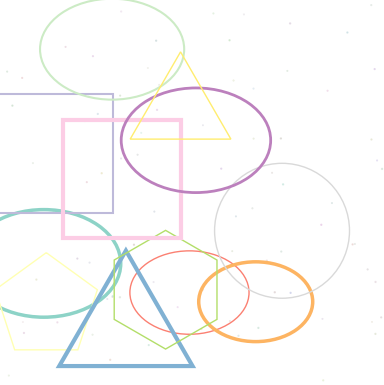[{"shape": "oval", "thickness": 2.5, "radius": 1.0, "center": [0.114, 0.316]}, {"shape": "pentagon", "thickness": 1, "radius": 0.7, "center": [0.12, 0.204]}, {"shape": "square", "thickness": 1.5, "radius": 0.77, "center": [0.141, 0.602]}, {"shape": "oval", "thickness": 1, "radius": 0.77, "center": [0.492, 0.24]}, {"shape": "triangle", "thickness": 3, "radius": 1.0, "center": [0.327, 0.149]}, {"shape": "oval", "thickness": 2.5, "radius": 0.74, "center": [0.664, 0.216]}, {"shape": "hexagon", "thickness": 1, "radius": 0.77, "center": [0.43, 0.248]}, {"shape": "square", "thickness": 3, "radius": 0.77, "center": [0.317, 0.535]}, {"shape": "circle", "thickness": 1, "radius": 0.88, "center": [0.733, 0.401]}, {"shape": "oval", "thickness": 2, "radius": 0.97, "center": [0.509, 0.636]}, {"shape": "oval", "thickness": 1.5, "radius": 0.94, "center": [0.291, 0.872]}, {"shape": "triangle", "thickness": 1, "radius": 0.76, "center": [0.469, 0.714]}]